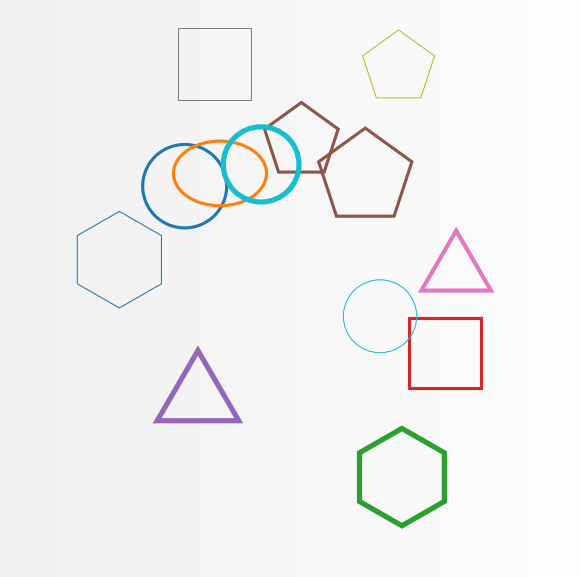[{"shape": "circle", "thickness": 1.5, "radius": 0.36, "center": [0.318, 0.677]}, {"shape": "hexagon", "thickness": 0.5, "radius": 0.42, "center": [0.205, 0.549]}, {"shape": "oval", "thickness": 1.5, "radius": 0.4, "center": [0.378, 0.699]}, {"shape": "hexagon", "thickness": 2.5, "radius": 0.42, "center": [0.692, 0.173]}, {"shape": "square", "thickness": 1.5, "radius": 0.31, "center": [0.766, 0.388]}, {"shape": "triangle", "thickness": 2.5, "radius": 0.41, "center": [0.341, 0.311]}, {"shape": "pentagon", "thickness": 1.5, "radius": 0.42, "center": [0.628, 0.693]}, {"shape": "pentagon", "thickness": 1.5, "radius": 0.33, "center": [0.518, 0.755]}, {"shape": "triangle", "thickness": 2, "radius": 0.35, "center": [0.785, 0.531]}, {"shape": "square", "thickness": 0.5, "radius": 0.31, "center": [0.369, 0.888]}, {"shape": "pentagon", "thickness": 0.5, "radius": 0.33, "center": [0.686, 0.882]}, {"shape": "circle", "thickness": 2.5, "radius": 0.33, "center": [0.449, 0.714]}, {"shape": "circle", "thickness": 0.5, "radius": 0.32, "center": [0.654, 0.452]}]